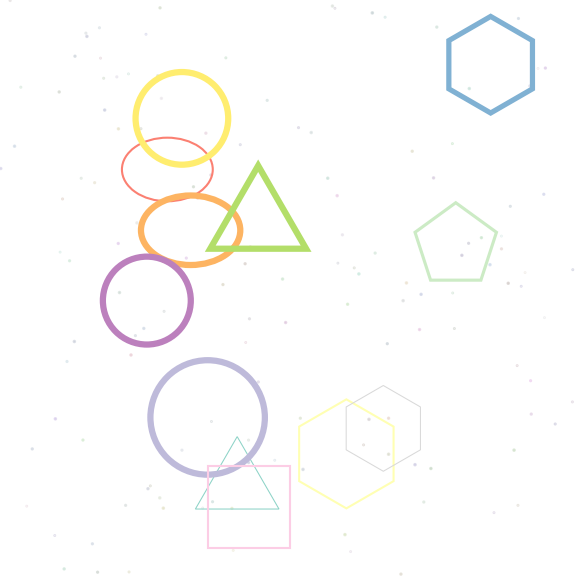[{"shape": "triangle", "thickness": 0.5, "radius": 0.42, "center": [0.411, 0.159]}, {"shape": "hexagon", "thickness": 1, "radius": 0.47, "center": [0.6, 0.213]}, {"shape": "circle", "thickness": 3, "radius": 0.5, "center": [0.36, 0.276]}, {"shape": "oval", "thickness": 1, "radius": 0.39, "center": [0.29, 0.706]}, {"shape": "hexagon", "thickness": 2.5, "radius": 0.42, "center": [0.85, 0.887]}, {"shape": "oval", "thickness": 3, "radius": 0.43, "center": [0.33, 0.6]}, {"shape": "triangle", "thickness": 3, "radius": 0.48, "center": [0.447, 0.616]}, {"shape": "square", "thickness": 1, "radius": 0.35, "center": [0.432, 0.12]}, {"shape": "hexagon", "thickness": 0.5, "radius": 0.37, "center": [0.664, 0.257]}, {"shape": "circle", "thickness": 3, "radius": 0.38, "center": [0.254, 0.479]}, {"shape": "pentagon", "thickness": 1.5, "radius": 0.37, "center": [0.789, 0.574]}, {"shape": "circle", "thickness": 3, "radius": 0.4, "center": [0.315, 0.794]}]